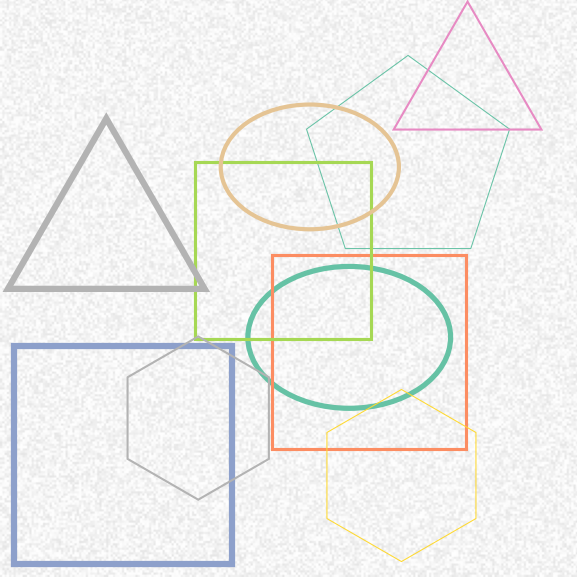[{"shape": "oval", "thickness": 2.5, "radius": 0.88, "center": [0.605, 0.415]}, {"shape": "pentagon", "thickness": 0.5, "radius": 0.92, "center": [0.707, 0.718]}, {"shape": "square", "thickness": 1.5, "radius": 0.84, "center": [0.639, 0.39]}, {"shape": "square", "thickness": 3, "radius": 0.94, "center": [0.213, 0.212]}, {"shape": "triangle", "thickness": 1, "radius": 0.74, "center": [0.81, 0.849]}, {"shape": "square", "thickness": 1.5, "radius": 0.76, "center": [0.49, 0.566]}, {"shape": "hexagon", "thickness": 0.5, "radius": 0.74, "center": [0.695, 0.176]}, {"shape": "oval", "thickness": 2, "radius": 0.77, "center": [0.536, 0.71]}, {"shape": "hexagon", "thickness": 1, "radius": 0.71, "center": [0.343, 0.275]}, {"shape": "triangle", "thickness": 3, "radius": 0.98, "center": [0.184, 0.597]}]